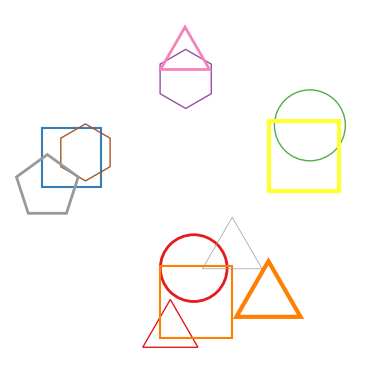[{"shape": "circle", "thickness": 2, "radius": 0.43, "center": [0.503, 0.304]}, {"shape": "triangle", "thickness": 1, "radius": 0.41, "center": [0.442, 0.139]}, {"shape": "square", "thickness": 1.5, "radius": 0.38, "center": [0.185, 0.59]}, {"shape": "circle", "thickness": 1, "radius": 0.46, "center": [0.805, 0.674]}, {"shape": "hexagon", "thickness": 1, "radius": 0.38, "center": [0.482, 0.795]}, {"shape": "square", "thickness": 1.5, "radius": 0.47, "center": [0.51, 0.217]}, {"shape": "triangle", "thickness": 3, "radius": 0.48, "center": [0.697, 0.225]}, {"shape": "square", "thickness": 3, "radius": 0.46, "center": [0.789, 0.594]}, {"shape": "hexagon", "thickness": 1, "radius": 0.37, "center": [0.222, 0.604]}, {"shape": "triangle", "thickness": 2, "radius": 0.37, "center": [0.481, 0.856]}, {"shape": "triangle", "thickness": 0.5, "radius": 0.45, "center": [0.603, 0.347]}, {"shape": "pentagon", "thickness": 2, "radius": 0.42, "center": [0.123, 0.514]}]